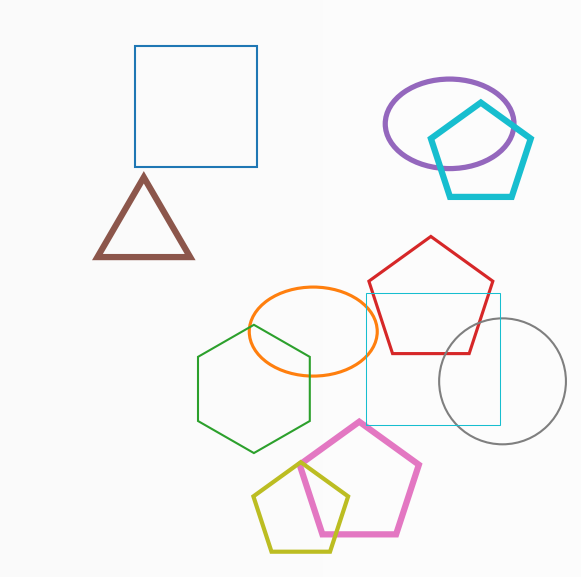[{"shape": "square", "thickness": 1, "radius": 0.52, "center": [0.337, 0.814]}, {"shape": "oval", "thickness": 1.5, "radius": 0.55, "center": [0.539, 0.425]}, {"shape": "hexagon", "thickness": 1, "radius": 0.56, "center": [0.437, 0.326]}, {"shape": "pentagon", "thickness": 1.5, "radius": 0.56, "center": [0.741, 0.478]}, {"shape": "oval", "thickness": 2.5, "radius": 0.55, "center": [0.774, 0.785]}, {"shape": "triangle", "thickness": 3, "radius": 0.46, "center": [0.247, 0.6]}, {"shape": "pentagon", "thickness": 3, "radius": 0.54, "center": [0.618, 0.161]}, {"shape": "circle", "thickness": 1, "radius": 0.55, "center": [0.865, 0.339]}, {"shape": "pentagon", "thickness": 2, "radius": 0.43, "center": [0.517, 0.113]}, {"shape": "pentagon", "thickness": 3, "radius": 0.45, "center": [0.827, 0.731]}, {"shape": "square", "thickness": 0.5, "radius": 0.57, "center": [0.745, 0.378]}]